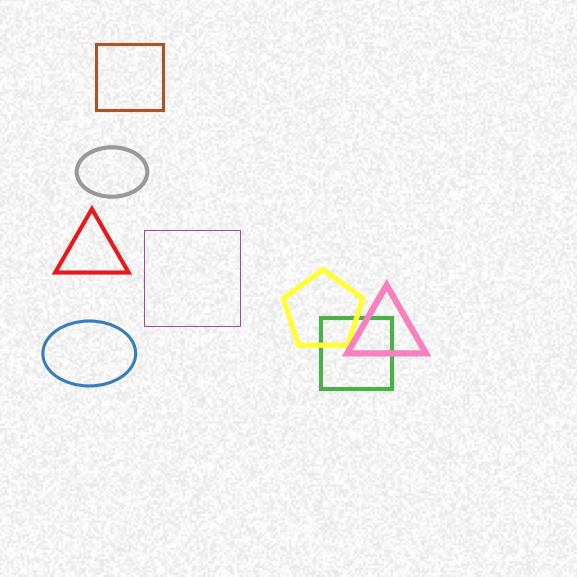[{"shape": "triangle", "thickness": 2, "radius": 0.37, "center": [0.159, 0.564]}, {"shape": "oval", "thickness": 1.5, "radius": 0.4, "center": [0.155, 0.387]}, {"shape": "square", "thickness": 2, "radius": 0.31, "center": [0.617, 0.387]}, {"shape": "square", "thickness": 0.5, "radius": 0.41, "center": [0.333, 0.518]}, {"shape": "pentagon", "thickness": 2.5, "radius": 0.36, "center": [0.56, 0.46]}, {"shape": "square", "thickness": 1.5, "radius": 0.29, "center": [0.224, 0.866]}, {"shape": "triangle", "thickness": 3, "radius": 0.39, "center": [0.669, 0.427]}, {"shape": "oval", "thickness": 2, "radius": 0.31, "center": [0.194, 0.701]}]